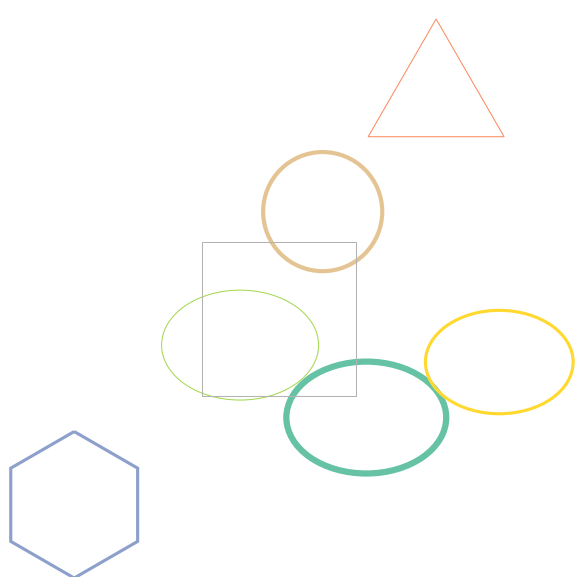[{"shape": "oval", "thickness": 3, "radius": 0.69, "center": [0.634, 0.276]}, {"shape": "triangle", "thickness": 0.5, "radius": 0.68, "center": [0.755, 0.83]}, {"shape": "hexagon", "thickness": 1.5, "radius": 0.63, "center": [0.128, 0.125]}, {"shape": "oval", "thickness": 0.5, "radius": 0.68, "center": [0.416, 0.402]}, {"shape": "oval", "thickness": 1.5, "radius": 0.64, "center": [0.865, 0.372]}, {"shape": "circle", "thickness": 2, "radius": 0.52, "center": [0.559, 0.633]}, {"shape": "square", "thickness": 0.5, "radius": 0.66, "center": [0.483, 0.446]}]